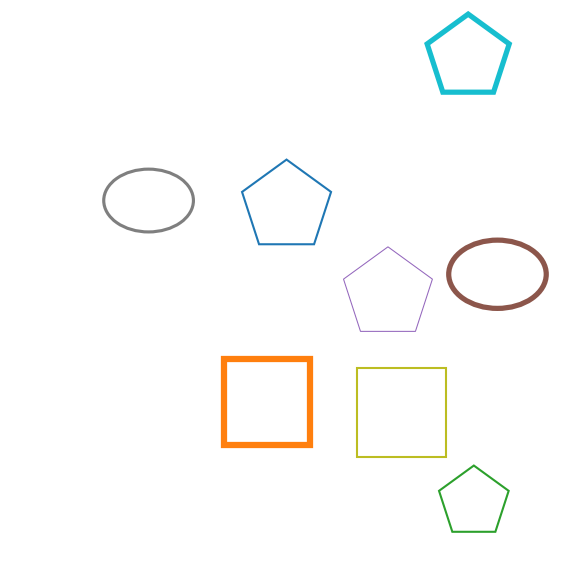[{"shape": "pentagon", "thickness": 1, "radius": 0.41, "center": [0.496, 0.642]}, {"shape": "square", "thickness": 3, "radius": 0.37, "center": [0.462, 0.303]}, {"shape": "pentagon", "thickness": 1, "radius": 0.32, "center": [0.821, 0.13]}, {"shape": "pentagon", "thickness": 0.5, "radius": 0.4, "center": [0.672, 0.491]}, {"shape": "oval", "thickness": 2.5, "radius": 0.42, "center": [0.861, 0.524]}, {"shape": "oval", "thickness": 1.5, "radius": 0.39, "center": [0.257, 0.652]}, {"shape": "square", "thickness": 1, "radius": 0.39, "center": [0.695, 0.285]}, {"shape": "pentagon", "thickness": 2.5, "radius": 0.37, "center": [0.811, 0.9]}]